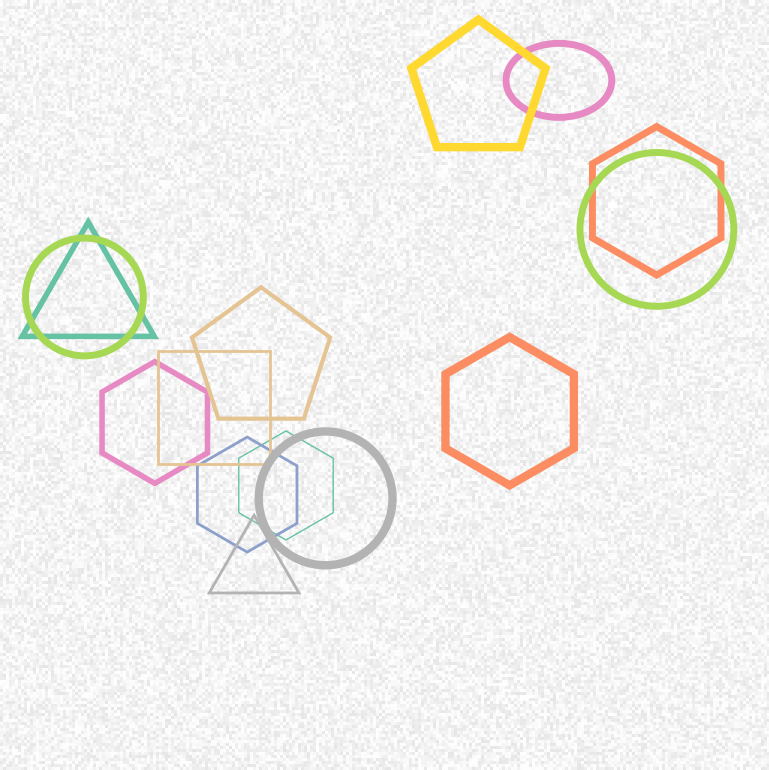[{"shape": "triangle", "thickness": 2, "radius": 0.49, "center": [0.115, 0.613]}, {"shape": "hexagon", "thickness": 0.5, "radius": 0.35, "center": [0.371, 0.37]}, {"shape": "hexagon", "thickness": 3, "radius": 0.48, "center": [0.662, 0.466]}, {"shape": "hexagon", "thickness": 2.5, "radius": 0.48, "center": [0.853, 0.739]}, {"shape": "hexagon", "thickness": 1, "radius": 0.37, "center": [0.321, 0.358]}, {"shape": "oval", "thickness": 2.5, "radius": 0.34, "center": [0.726, 0.896]}, {"shape": "hexagon", "thickness": 2, "radius": 0.4, "center": [0.201, 0.451]}, {"shape": "circle", "thickness": 2.5, "radius": 0.5, "center": [0.853, 0.702]}, {"shape": "circle", "thickness": 2.5, "radius": 0.38, "center": [0.11, 0.614]}, {"shape": "pentagon", "thickness": 3, "radius": 0.46, "center": [0.621, 0.883]}, {"shape": "pentagon", "thickness": 1.5, "radius": 0.47, "center": [0.339, 0.533]}, {"shape": "square", "thickness": 1, "radius": 0.36, "center": [0.278, 0.471]}, {"shape": "triangle", "thickness": 1, "radius": 0.34, "center": [0.33, 0.264]}, {"shape": "circle", "thickness": 3, "radius": 0.43, "center": [0.423, 0.353]}]